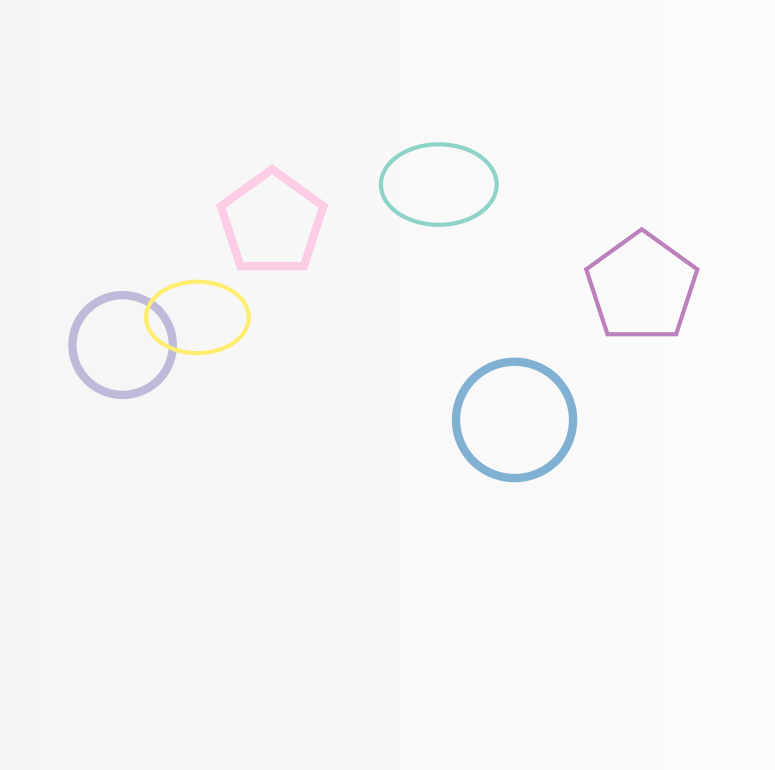[{"shape": "oval", "thickness": 1.5, "radius": 0.37, "center": [0.566, 0.76]}, {"shape": "circle", "thickness": 3, "radius": 0.32, "center": [0.158, 0.552]}, {"shape": "circle", "thickness": 3, "radius": 0.38, "center": [0.664, 0.455]}, {"shape": "pentagon", "thickness": 3, "radius": 0.35, "center": [0.351, 0.711]}, {"shape": "pentagon", "thickness": 1.5, "radius": 0.38, "center": [0.828, 0.627]}, {"shape": "oval", "thickness": 1.5, "radius": 0.33, "center": [0.255, 0.588]}]